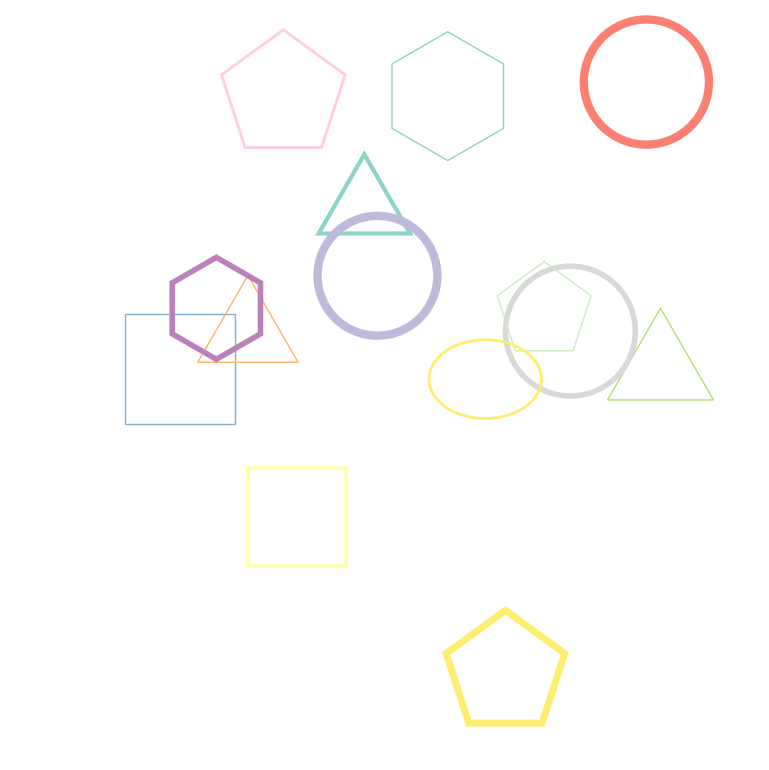[{"shape": "triangle", "thickness": 1.5, "radius": 0.34, "center": [0.473, 0.731]}, {"shape": "hexagon", "thickness": 0.5, "radius": 0.42, "center": [0.581, 0.875]}, {"shape": "square", "thickness": 1.5, "radius": 0.32, "center": [0.385, 0.328]}, {"shape": "circle", "thickness": 3, "radius": 0.39, "center": [0.49, 0.642]}, {"shape": "circle", "thickness": 3, "radius": 0.41, "center": [0.839, 0.893]}, {"shape": "square", "thickness": 0.5, "radius": 0.36, "center": [0.233, 0.521]}, {"shape": "triangle", "thickness": 0.5, "radius": 0.38, "center": [0.322, 0.567]}, {"shape": "triangle", "thickness": 0.5, "radius": 0.4, "center": [0.858, 0.52]}, {"shape": "pentagon", "thickness": 1, "radius": 0.42, "center": [0.368, 0.877]}, {"shape": "circle", "thickness": 2, "radius": 0.42, "center": [0.741, 0.57]}, {"shape": "hexagon", "thickness": 2, "radius": 0.33, "center": [0.281, 0.6]}, {"shape": "pentagon", "thickness": 0.5, "radius": 0.32, "center": [0.707, 0.596]}, {"shape": "pentagon", "thickness": 2.5, "radius": 0.4, "center": [0.656, 0.126]}, {"shape": "oval", "thickness": 1, "radius": 0.37, "center": [0.63, 0.508]}]